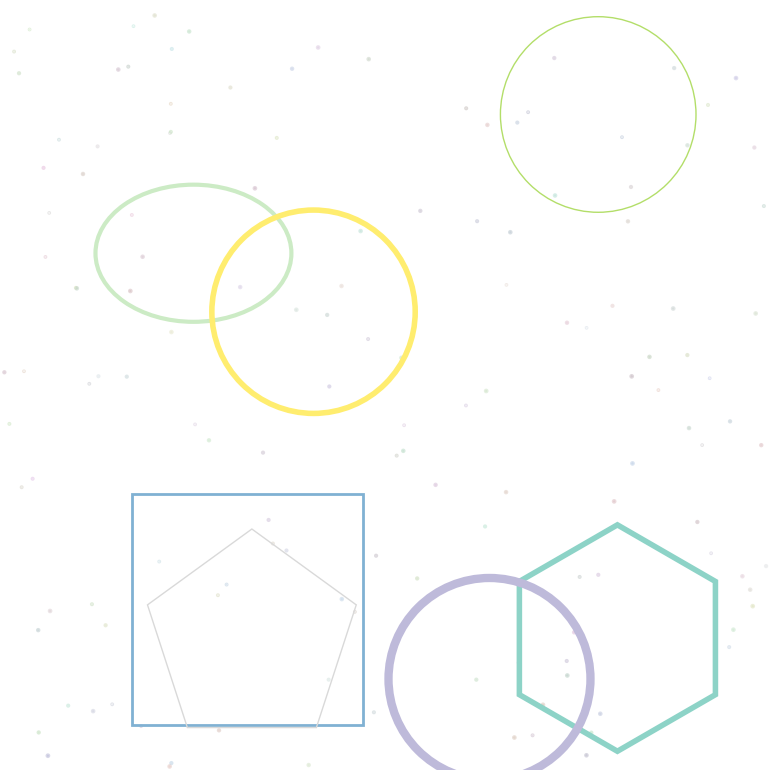[{"shape": "hexagon", "thickness": 2, "radius": 0.74, "center": [0.802, 0.171]}, {"shape": "circle", "thickness": 3, "radius": 0.66, "center": [0.636, 0.118]}, {"shape": "square", "thickness": 1, "radius": 0.75, "center": [0.322, 0.208]}, {"shape": "circle", "thickness": 0.5, "radius": 0.64, "center": [0.777, 0.851]}, {"shape": "pentagon", "thickness": 0.5, "radius": 0.71, "center": [0.327, 0.17]}, {"shape": "oval", "thickness": 1.5, "radius": 0.64, "center": [0.251, 0.671]}, {"shape": "circle", "thickness": 2, "radius": 0.66, "center": [0.407, 0.595]}]